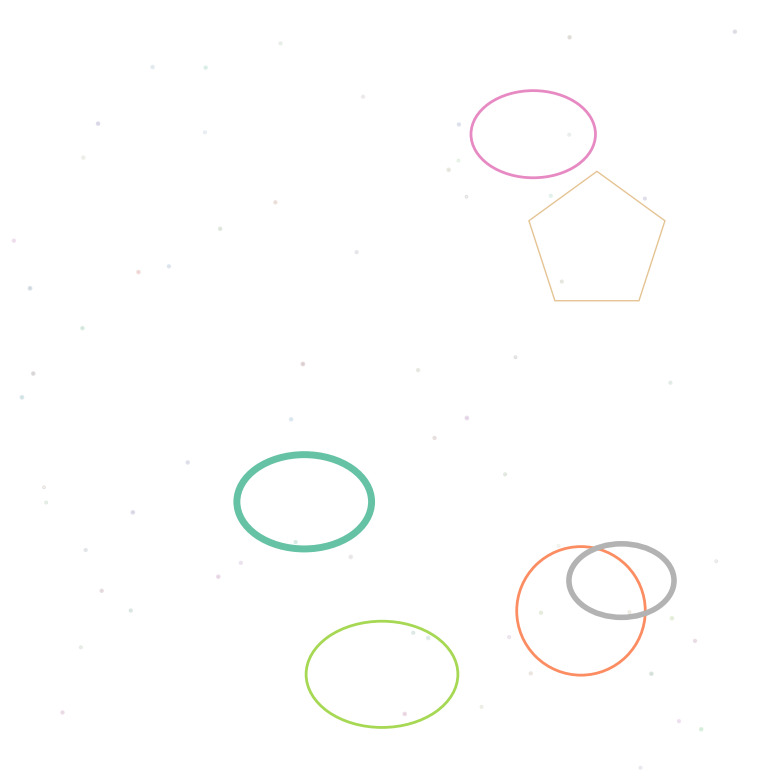[{"shape": "oval", "thickness": 2.5, "radius": 0.44, "center": [0.395, 0.348]}, {"shape": "circle", "thickness": 1, "radius": 0.42, "center": [0.755, 0.207]}, {"shape": "oval", "thickness": 1, "radius": 0.4, "center": [0.693, 0.826]}, {"shape": "oval", "thickness": 1, "radius": 0.49, "center": [0.496, 0.124]}, {"shape": "pentagon", "thickness": 0.5, "radius": 0.46, "center": [0.775, 0.685]}, {"shape": "oval", "thickness": 2, "radius": 0.34, "center": [0.807, 0.246]}]